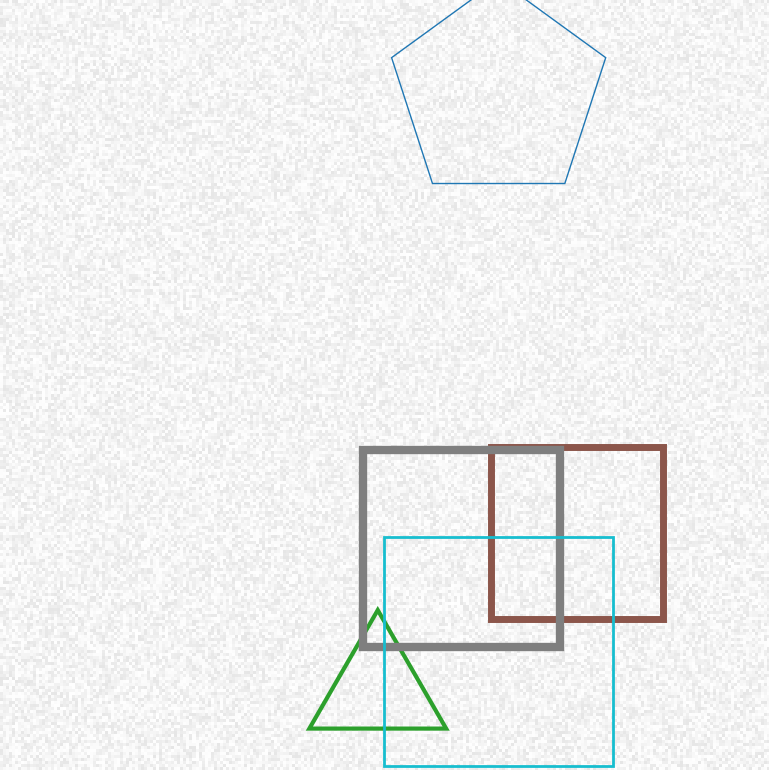[{"shape": "pentagon", "thickness": 0.5, "radius": 0.73, "center": [0.648, 0.88]}, {"shape": "triangle", "thickness": 1.5, "radius": 0.51, "center": [0.491, 0.105]}, {"shape": "square", "thickness": 2.5, "radius": 0.56, "center": [0.749, 0.308]}, {"shape": "square", "thickness": 3, "radius": 0.64, "center": [0.6, 0.288]}, {"shape": "square", "thickness": 1, "radius": 0.75, "center": [0.647, 0.154]}]